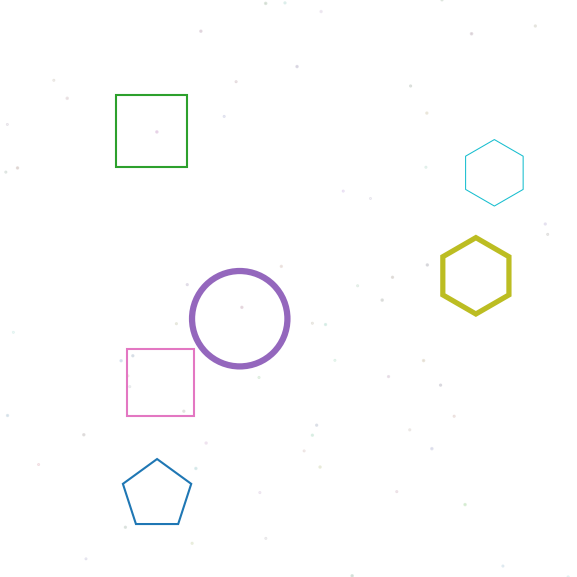[{"shape": "pentagon", "thickness": 1, "radius": 0.31, "center": [0.272, 0.142]}, {"shape": "square", "thickness": 1, "radius": 0.31, "center": [0.263, 0.773]}, {"shape": "circle", "thickness": 3, "radius": 0.41, "center": [0.415, 0.447]}, {"shape": "square", "thickness": 1, "radius": 0.29, "center": [0.278, 0.337]}, {"shape": "hexagon", "thickness": 2.5, "radius": 0.33, "center": [0.824, 0.522]}, {"shape": "hexagon", "thickness": 0.5, "radius": 0.29, "center": [0.856, 0.7]}]